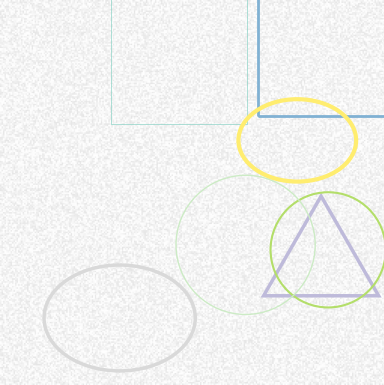[{"shape": "square", "thickness": 0.5, "radius": 0.88, "center": [0.464, 0.855]}, {"shape": "triangle", "thickness": 2.5, "radius": 0.86, "center": [0.834, 0.318]}, {"shape": "square", "thickness": 2, "radius": 0.91, "center": [0.852, 0.88]}, {"shape": "circle", "thickness": 1.5, "radius": 0.75, "center": [0.852, 0.351]}, {"shape": "oval", "thickness": 2.5, "radius": 0.98, "center": [0.311, 0.174]}, {"shape": "circle", "thickness": 1, "radius": 0.9, "center": [0.638, 0.364]}, {"shape": "oval", "thickness": 3, "radius": 0.76, "center": [0.772, 0.635]}]